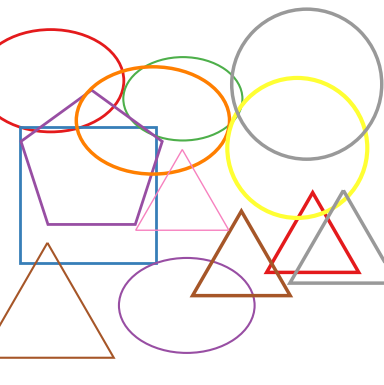[{"shape": "oval", "thickness": 2, "radius": 0.95, "center": [0.132, 0.79]}, {"shape": "triangle", "thickness": 2.5, "radius": 0.69, "center": [0.812, 0.362]}, {"shape": "square", "thickness": 2, "radius": 0.89, "center": [0.229, 0.493]}, {"shape": "oval", "thickness": 1.5, "radius": 0.77, "center": [0.475, 0.743]}, {"shape": "pentagon", "thickness": 2, "radius": 0.96, "center": [0.238, 0.573]}, {"shape": "oval", "thickness": 1.5, "radius": 0.88, "center": [0.485, 0.207]}, {"shape": "oval", "thickness": 2.5, "radius": 1.0, "center": [0.397, 0.687]}, {"shape": "circle", "thickness": 3, "radius": 0.91, "center": [0.772, 0.616]}, {"shape": "triangle", "thickness": 2.5, "radius": 0.73, "center": [0.627, 0.305]}, {"shape": "triangle", "thickness": 1.5, "radius": 1.0, "center": [0.123, 0.17]}, {"shape": "triangle", "thickness": 1, "radius": 0.7, "center": [0.473, 0.472]}, {"shape": "circle", "thickness": 2.5, "radius": 0.97, "center": [0.797, 0.781]}, {"shape": "triangle", "thickness": 2.5, "radius": 0.8, "center": [0.892, 0.345]}]